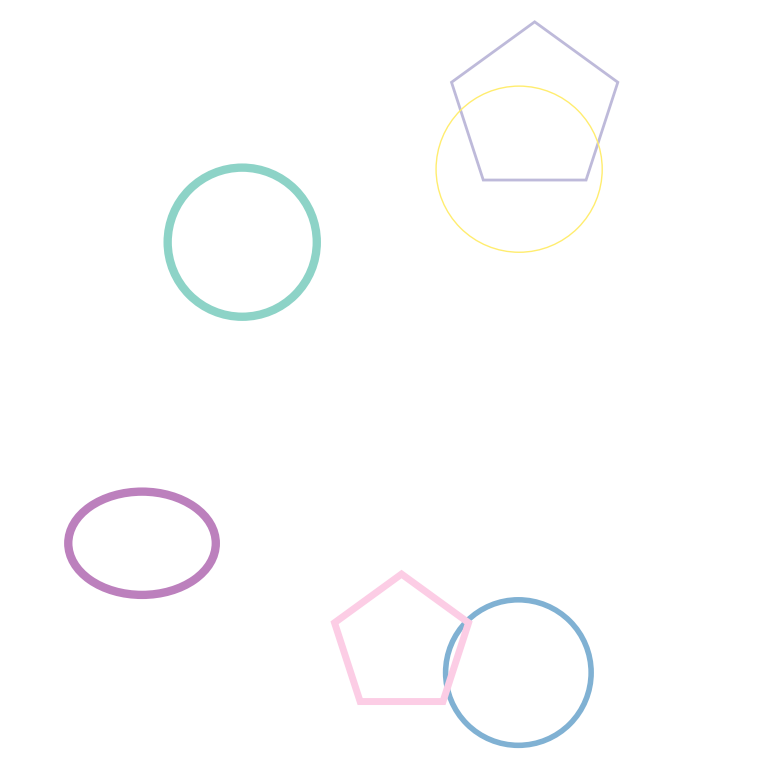[{"shape": "circle", "thickness": 3, "radius": 0.48, "center": [0.315, 0.685]}, {"shape": "pentagon", "thickness": 1, "radius": 0.57, "center": [0.694, 0.858]}, {"shape": "circle", "thickness": 2, "radius": 0.47, "center": [0.673, 0.127]}, {"shape": "pentagon", "thickness": 2.5, "radius": 0.46, "center": [0.521, 0.163]}, {"shape": "oval", "thickness": 3, "radius": 0.48, "center": [0.184, 0.294]}, {"shape": "circle", "thickness": 0.5, "radius": 0.54, "center": [0.674, 0.78]}]